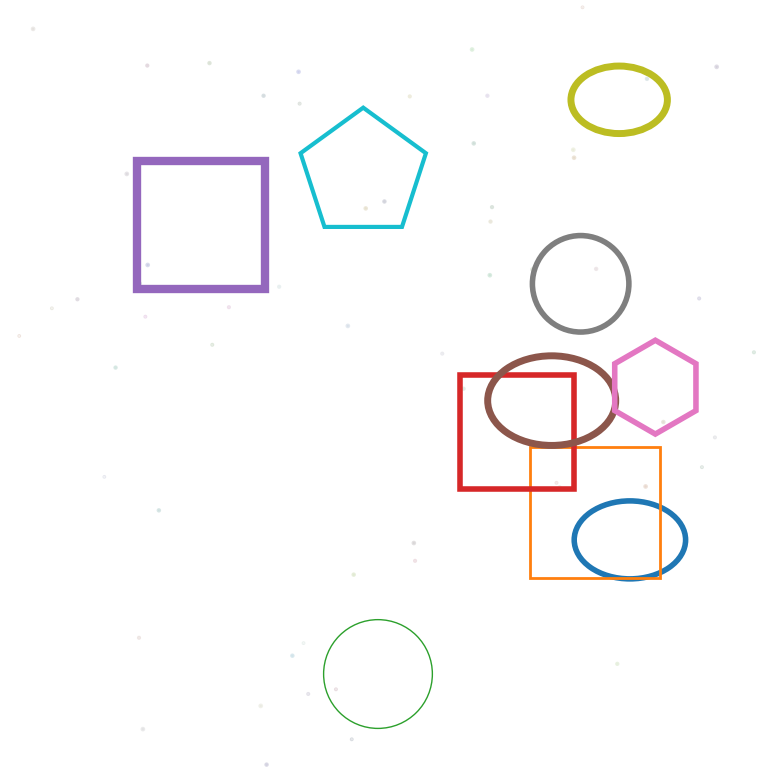[{"shape": "oval", "thickness": 2, "radius": 0.36, "center": [0.818, 0.299]}, {"shape": "square", "thickness": 1, "radius": 0.42, "center": [0.772, 0.335]}, {"shape": "circle", "thickness": 0.5, "radius": 0.35, "center": [0.491, 0.125]}, {"shape": "square", "thickness": 2, "radius": 0.37, "center": [0.671, 0.439]}, {"shape": "square", "thickness": 3, "radius": 0.42, "center": [0.261, 0.708]}, {"shape": "oval", "thickness": 2.5, "radius": 0.42, "center": [0.716, 0.48]}, {"shape": "hexagon", "thickness": 2, "radius": 0.3, "center": [0.851, 0.497]}, {"shape": "circle", "thickness": 2, "radius": 0.31, "center": [0.754, 0.631]}, {"shape": "oval", "thickness": 2.5, "radius": 0.31, "center": [0.804, 0.87]}, {"shape": "pentagon", "thickness": 1.5, "radius": 0.43, "center": [0.472, 0.775]}]